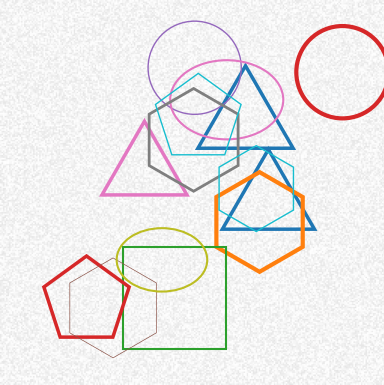[{"shape": "triangle", "thickness": 2.5, "radius": 0.71, "center": [0.638, 0.686]}, {"shape": "triangle", "thickness": 2.5, "radius": 0.69, "center": [0.697, 0.474]}, {"shape": "hexagon", "thickness": 3, "radius": 0.65, "center": [0.674, 0.423]}, {"shape": "square", "thickness": 1.5, "radius": 0.66, "center": [0.453, 0.227]}, {"shape": "circle", "thickness": 3, "radius": 0.6, "center": [0.89, 0.812]}, {"shape": "pentagon", "thickness": 2.5, "radius": 0.58, "center": [0.225, 0.219]}, {"shape": "circle", "thickness": 1, "radius": 0.61, "center": [0.506, 0.824]}, {"shape": "hexagon", "thickness": 0.5, "radius": 0.65, "center": [0.294, 0.2]}, {"shape": "oval", "thickness": 1.5, "radius": 0.73, "center": [0.589, 0.741]}, {"shape": "triangle", "thickness": 2.5, "radius": 0.64, "center": [0.375, 0.557]}, {"shape": "hexagon", "thickness": 2, "radius": 0.67, "center": [0.503, 0.637]}, {"shape": "oval", "thickness": 1.5, "radius": 0.59, "center": [0.421, 0.325]}, {"shape": "pentagon", "thickness": 1, "radius": 0.58, "center": [0.515, 0.693]}, {"shape": "hexagon", "thickness": 1, "radius": 0.56, "center": [0.666, 0.51]}]